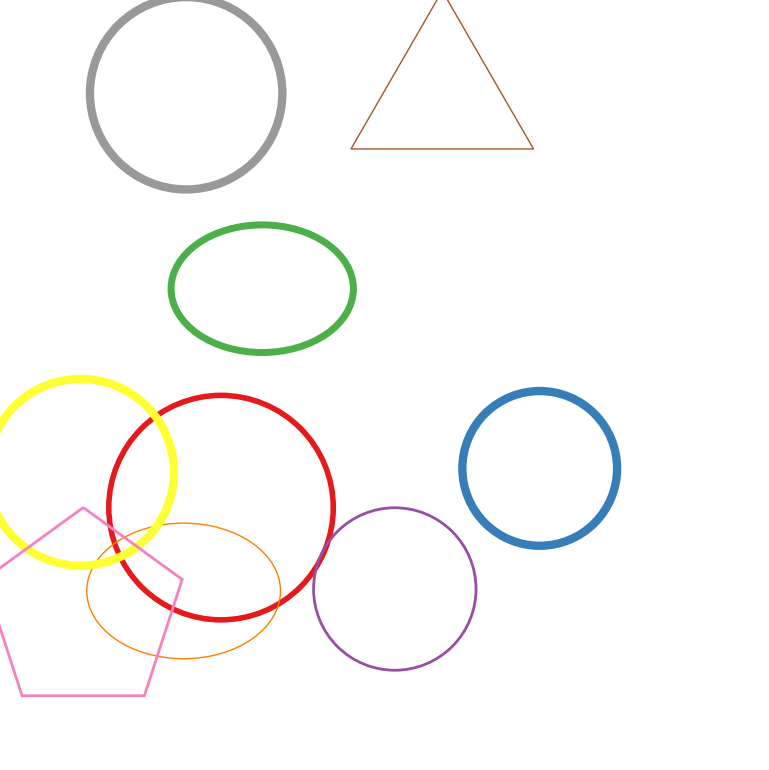[{"shape": "circle", "thickness": 2, "radius": 0.73, "center": [0.287, 0.341]}, {"shape": "circle", "thickness": 3, "radius": 0.5, "center": [0.701, 0.392]}, {"shape": "oval", "thickness": 2.5, "radius": 0.59, "center": [0.341, 0.625]}, {"shape": "circle", "thickness": 1, "radius": 0.53, "center": [0.513, 0.235]}, {"shape": "oval", "thickness": 0.5, "radius": 0.63, "center": [0.238, 0.233]}, {"shape": "circle", "thickness": 3, "radius": 0.61, "center": [0.105, 0.387]}, {"shape": "triangle", "thickness": 0.5, "radius": 0.68, "center": [0.574, 0.875]}, {"shape": "pentagon", "thickness": 1, "radius": 0.68, "center": [0.108, 0.206]}, {"shape": "circle", "thickness": 3, "radius": 0.62, "center": [0.242, 0.879]}]